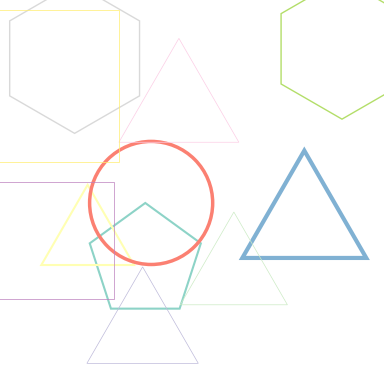[{"shape": "pentagon", "thickness": 1.5, "radius": 0.76, "center": [0.377, 0.321]}, {"shape": "triangle", "thickness": 1.5, "radius": 0.69, "center": [0.228, 0.381]}, {"shape": "triangle", "thickness": 0.5, "radius": 0.84, "center": [0.37, 0.14]}, {"shape": "circle", "thickness": 2.5, "radius": 0.8, "center": [0.393, 0.473]}, {"shape": "triangle", "thickness": 3, "radius": 0.93, "center": [0.79, 0.423]}, {"shape": "hexagon", "thickness": 1, "radius": 0.91, "center": [0.888, 0.873]}, {"shape": "triangle", "thickness": 0.5, "radius": 0.9, "center": [0.465, 0.72]}, {"shape": "hexagon", "thickness": 1, "radius": 0.97, "center": [0.194, 0.848]}, {"shape": "square", "thickness": 0.5, "radius": 0.75, "center": [0.146, 0.375]}, {"shape": "triangle", "thickness": 0.5, "radius": 0.8, "center": [0.607, 0.289]}, {"shape": "square", "thickness": 0.5, "radius": 0.99, "center": [0.111, 0.777]}]